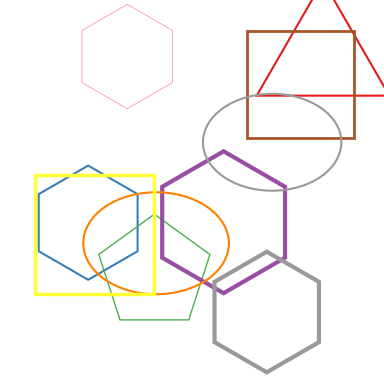[{"shape": "triangle", "thickness": 1.5, "radius": 0.99, "center": [0.839, 0.851]}, {"shape": "hexagon", "thickness": 1.5, "radius": 0.74, "center": [0.229, 0.422]}, {"shape": "pentagon", "thickness": 1, "radius": 0.76, "center": [0.401, 0.292]}, {"shape": "hexagon", "thickness": 3, "radius": 0.92, "center": [0.581, 0.423]}, {"shape": "oval", "thickness": 1.5, "radius": 0.95, "center": [0.405, 0.368]}, {"shape": "square", "thickness": 2.5, "radius": 0.77, "center": [0.245, 0.391]}, {"shape": "square", "thickness": 2, "radius": 0.69, "center": [0.781, 0.781]}, {"shape": "hexagon", "thickness": 0.5, "radius": 0.68, "center": [0.33, 0.853]}, {"shape": "oval", "thickness": 1.5, "radius": 0.9, "center": [0.707, 0.63]}, {"shape": "hexagon", "thickness": 3, "radius": 0.78, "center": [0.693, 0.19]}]